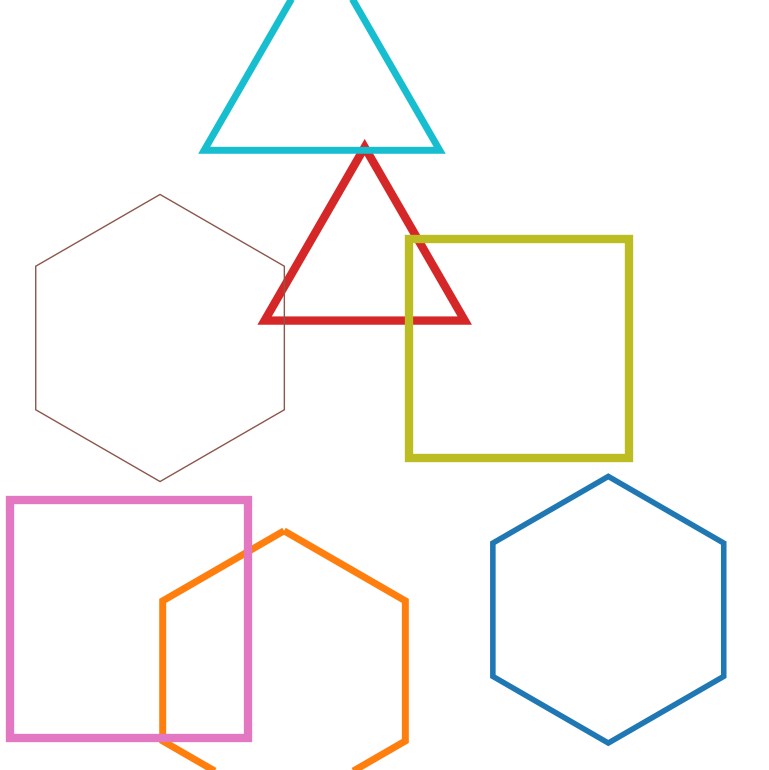[{"shape": "hexagon", "thickness": 2, "radius": 0.87, "center": [0.79, 0.208]}, {"shape": "hexagon", "thickness": 2.5, "radius": 0.91, "center": [0.369, 0.129]}, {"shape": "triangle", "thickness": 3, "radius": 0.75, "center": [0.474, 0.659]}, {"shape": "hexagon", "thickness": 0.5, "radius": 0.93, "center": [0.208, 0.561]}, {"shape": "square", "thickness": 3, "radius": 0.77, "center": [0.168, 0.196]}, {"shape": "square", "thickness": 3, "radius": 0.71, "center": [0.674, 0.547]}, {"shape": "triangle", "thickness": 2.5, "radius": 0.88, "center": [0.418, 0.893]}]